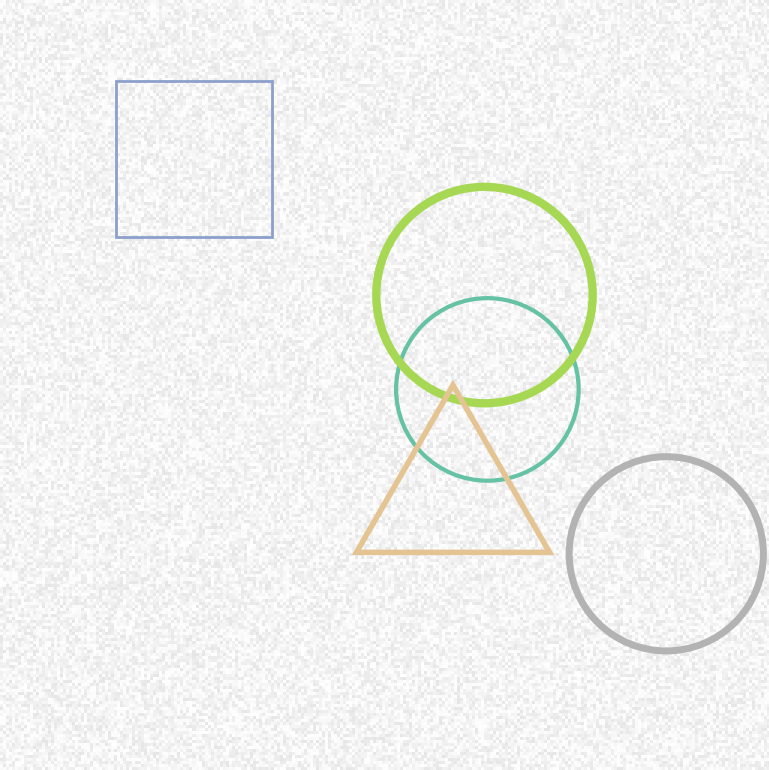[{"shape": "circle", "thickness": 1.5, "radius": 0.59, "center": [0.633, 0.494]}, {"shape": "square", "thickness": 1, "radius": 0.51, "center": [0.252, 0.793]}, {"shape": "circle", "thickness": 3, "radius": 0.7, "center": [0.629, 0.617]}, {"shape": "triangle", "thickness": 2, "radius": 0.72, "center": [0.588, 0.355]}, {"shape": "circle", "thickness": 2.5, "radius": 0.63, "center": [0.865, 0.281]}]